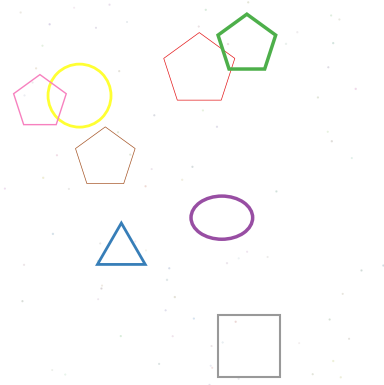[{"shape": "pentagon", "thickness": 0.5, "radius": 0.49, "center": [0.518, 0.818]}, {"shape": "triangle", "thickness": 2, "radius": 0.36, "center": [0.315, 0.349]}, {"shape": "pentagon", "thickness": 2.5, "radius": 0.39, "center": [0.641, 0.884]}, {"shape": "oval", "thickness": 2.5, "radius": 0.4, "center": [0.576, 0.435]}, {"shape": "circle", "thickness": 2, "radius": 0.41, "center": [0.207, 0.752]}, {"shape": "pentagon", "thickness": 0.5, "radius": 0.41, "center": [0.274, 0.589]}, {"shape": "pentagon", "thickness": 1, "radius": 0.36, "center": [0.104, 0.734]}, {"shape": "square", "thickness": 1.5, "radius": 0.4, "center": [0.646, 0.101]}]